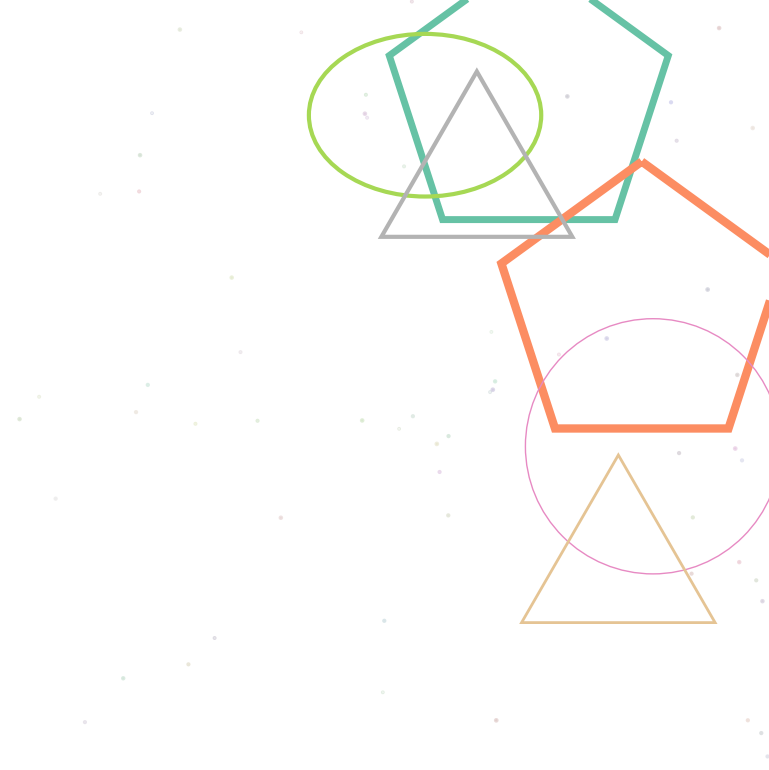[{"shape": "pentagon", "thickness": 2.5, "radius": 0.95, "center": [0.687, 0.869]}, {"shape": "pentagon", "thickness": 3, "radius": 0.96, "center": [0.833, 0.599]}, {"shape": "circle", "thickness": 0.5, "radius": 0.83, "center": [0.848, 0.42]}, {"shape": "oval", "thickness": 1.5, "radius": 0.75, "center": [0.552, 0.85]}, {"shape": "triangle", "thickness": 1, "radius": 0.73, "center": [0.803, 0.264]}, {"shape": "triangle", "thickness": 1.5, "radius": 0.72, "center": [0.619, 0.764]}]